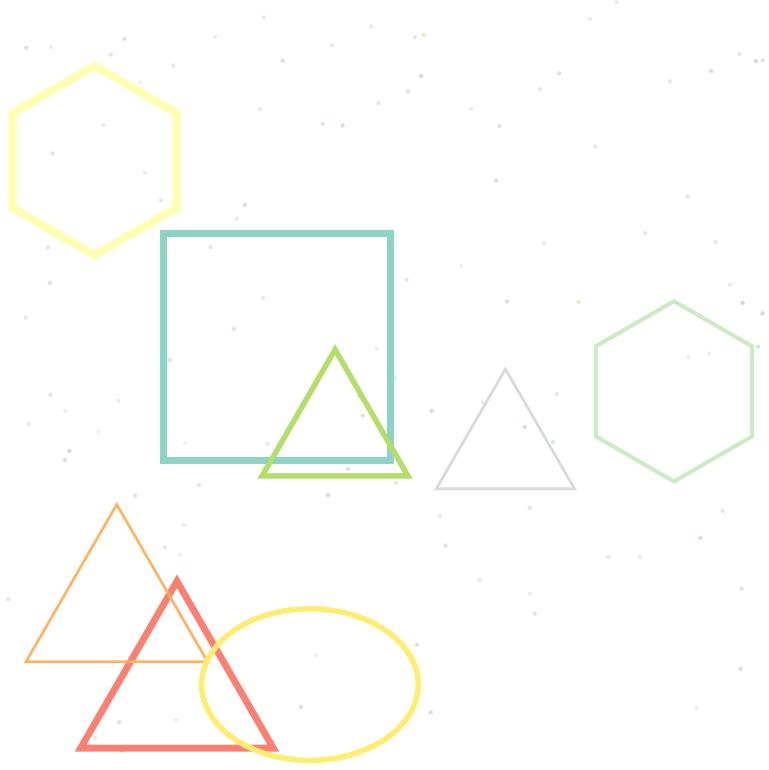[{"shape": "square", "thickness": 2.5, "radius": 0.74, "center": [0.359, 0.55]}, {"shape": "hexagon", "thickness": 3, "radius": 0.61, "center": [0.123, 0.791]}, {"shape": "triangle", "thickness": 2.5, "radius": 0.72, "center": [0.23, 0.101]}, {"shape": "triangle", "thickness": 1, "radius": 0.68, "center": [0.152, 0.209]}, {"shape": "triangle", "thickness": 2, "radius": 0.55, "center": [0.435, 0.437]}, {"shape": "triangle", "thickness": 1, "radius": 0.52, "center": [0.656, 0.417]}, {"shape": "hexagon", "thickness": 1.5, "radius": 0.59, "center": [0.875, 0.492]}, {"shape": "oval", "thickness": 2, "radius": 0.7, "center": [0.402, 0.111]}]